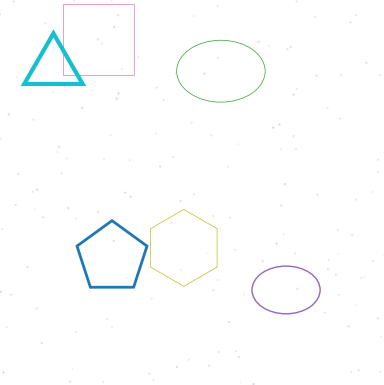[{"shape": "pentagon", "thickness": 2, "radius": 0.48, "center": [0.291, 0.331]}, {"shape": "oval", "thickness": 0.5, "radius": 0.57, "center": [0.574, 0.815]}, {"shape": "oval", "thickness": 1, "radius": 0.44, "center": [0.743, 0.247]}, {"shape": "square", "thickness": 0.5, "radius": 0.46, "center": [0.257, 0.898]}, {"shape": "hexagon", "thickness": 0.5, "radius": 0.5, "center": [0.477, 0.356]}, {"shape": "triangle", "thickness": 3, "radius": 0.44, "center": [0.139, 0.826]}]